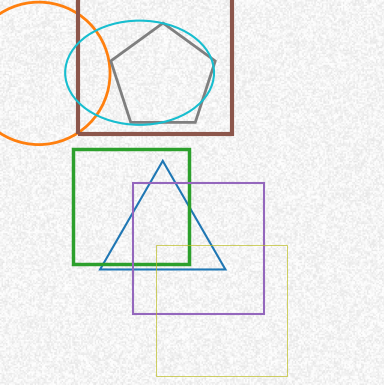[{"shape": "triangle", "thickness": 1.5, "radius": 0.94, "center": [0.423, 0.394]}, {"shape": "circle", "thickness": 2, "radius": 0.93, "center": [0.101, 0.809]}, {"shape": "square", "thickness": 2.5, "radius": 0.75, "center": [0.34, 0.463]}, {"shape": "square", "thickness": 1.5, "radius": 0.85, "center": [0.516, 0.355]}, {"shape": "square", "thickness": 3, "radius": 1.0, "center": [0.403, 0.852]}, {"shape": "pentagon", "thickness": 2, "radius": 0.71, "center": [0.423, 0.798]}, {"shape": "square", "thickness": 0.5, "radius": 0.85, "center": [0.575, 0.193]}, {"shape": "oval", "thickness": 1.5, "radius": 0.97, "center": [0.363, 0.811]}]